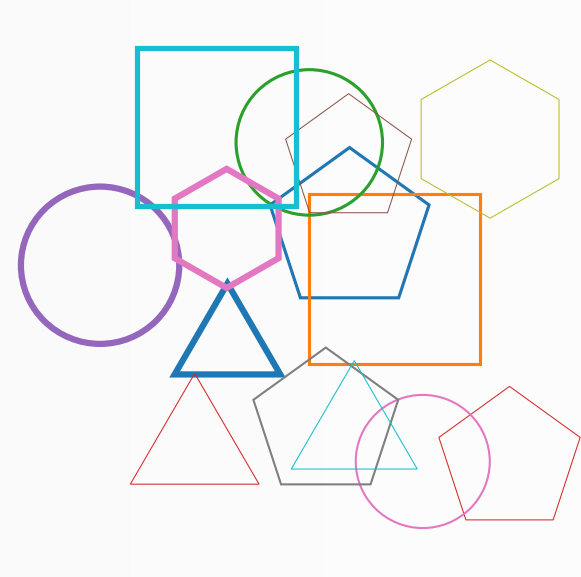[{"shape": "pentagon", "thickness": 1.5, "radius": 0.72, "center": [0.601, 0.6]}, {"shape": "triangle", "thickness": 3, "radius": 0.52, "center": [0.391, 0.403]}, {"shape": "square", "thickness": 1.5, "radius": 0.74, "center": [0.678, 0.516]}, {"shape": "circle", "thickness": 1.5, "radius": 0.63, "center": [0.532, 0.753]}, {"shape": "pentagon", "thickness": 0.5, "radius": 0.64, "center": [0.877, 0.202]}, {"shape": "triangle", "thickness": 0.5, "radius": 0.64, "center": [0.335, 0.225]}, {"shape": "circle", "thickness": 3, "radius": 0.68, "center": [0.172, 0.54]}, {"shape": "pentagon", "thickness": 0.5, "radius": 0.57, "center": [0.6, 0.723]}, {"shape": "circle", "thickness": 1, "radius": 0.58, "center": [0.727, 0.2]}, {"shape": "hexagon", "thickness": 3, "radius": 0.52, "center": [0.39, 0.604]}, {"shape": "pentagon", "thickness": 1, "radius": 0.65, "center": [0.561, 0.266]}, {"shape": "hexagon", "thickness": 0.5, "radius": 0.68, "center": [0.843, 0.758]}, {"shape": "triangle", "thickness": 0.5, "radius": 0.63, "center": [0.61, 0.25]}, {"shape": "square", "thickness": 2.5, "radius": 0.68, "center": [0.372, 0.779]}]